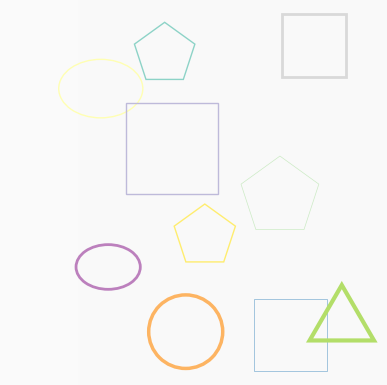[{"shape": "pentagon", "thickness": 1, "radius": 0.41, "center": [0.425, 0.86]}, {"shape": "oval", "thickness": 1, "radius": 0.54, "center": [0.26, 0.77]}, {"shape": "square", "thickness": 1, "radius": 0.59, "center": [0.443, 0.614]}, {"shape": "square", "thickness": 0.5, "radius": 0.47, "center": [0.75, 0.129]}, {"shape": "circle", "thickness": 2.5, "radius": 0.48, "center": [0.479, 0.139]}, {"shape": "triangle", "thickness": 3, "radius": 0.48, "center": [0.882, 0.164]}, {"shape": "square", "thickness": 2, "radius": 0.41, "center": [0.81, 0.882]}, {"shape": "oval", "thickness": 2, "radius": 0.41, "center": [0.279, 0.307]}, {"shape": "pentagon", "thickness": 0.5, "radius": 0.53, "center": [0.722, 0.489]}, {"shape": "pentagon", "thickness": 1, "radius": 0.42, "center": [0.529, 0.387]}]